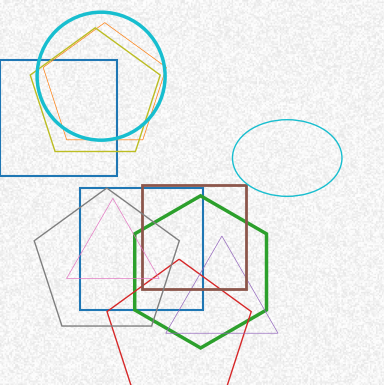[{"shape": "square", "thickness": 1.5, "radius": 0.8, "center": [0.368, 0.353]}, {"shape": "square", "thickness": 1.5, "radius": 0.76, "center": [0.153, 0.693]}, {"shape": "pentagon", "thickness": 0.5, "radius": 0.84, "center": [0.272, 0.773]}, {"shape": "hexagon", "thickness": 2.5, "radius": 0.99, "center": [0.521, 0.294]}, {"shape": "pentagon", "thickness": 1, "radius": 0.98, "center": [0.465, 0.13]}, {"shape": "triangle", "thickness": 0.5, "radius": 0.84, "center": [0.576, 0.219]}, {"shape": "square", "thickness": 2, "radius": 0.67, "center": [0.504, 0.384]}, {"shape": "triangle", "thickness": 0.5, "radius": 0.69, "center": [0.293, 0.346]}, {"shape": "pentagon", "thickness": 1, "radius": 0.99, "center": [0.277, 0.313]}, {"shape": "pentagon", "thickness": 1, "radius": 0.89, "center": [0.247, 0.75]}, {"shape": "oval", "thickness": 1, "radius": 0.71, "center": [0.746, 0.59]}, {"shape": "circle", "thickness": 2.5, "radius": 0.83, "center": [0.263, 0.802]}]